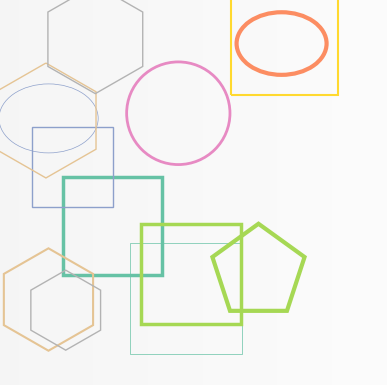[{"shape": "square", "thickness": 0.5, "radius": 0.72, "center": [0.48, 0.225]}, {"shape": "square", "thickness": 2.5, "radius": 0.64, "center": [0.29, 0.413]}, {"shape": "oval", "thickness": 3, "radius": 0.58, "center": [0.727, 0.887]}, {"shape": "square", "thickness": 1, "radius": 0.52, "center": [0.188, 0.566]}, {"shape": "oval", "thickness": 0.5, "radius": 0.64, "center": [0.125, 0.692]}, {"shape": "circle", "thickness": 2, "radius": 0.67, "center": [0.46, 0.706]}, {"shape": "pentagon", "thickness": 3, "radius": 0.63, "center": [0.667, 0.294]}, {"shape": "square", "thickness": 2.5, "radius": 0.65, "center": [0.493, 0.288]}, {"shape": "square", "thickness": 1.5, "radius": 0.69, "center": [0.734, 0.892]}, {"shape": "hexagon", "thickness": 1.5, "radius": 0.66, "center": [0.125, 0.222]}, {"shape": "hexagon", "thickness": 1, "radius": 0.75, "center": [0.119, 0.687]}, {"shape": "hexagon", "thickness": 1, "radius": 0.71, "center": [0.246, 0.898]}, {"shape": "hexagon", "thickness": 1, "radius": 0.52, "center": [0.17, 0.194]}]